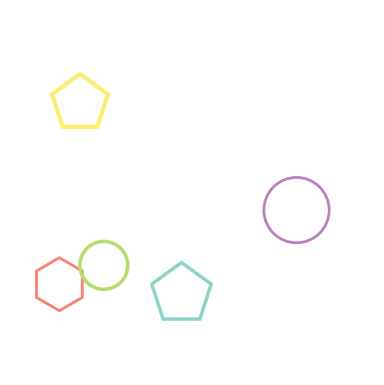[{"shape": "pentagon", "thickness": 2.5, "radius": 0.41, "center": [0.471, 0.237]}, {"shape": "hexagon", "thickness": 2, "radius": 0.34, "center": [0.154, 0.262]}, {"shape": "circle", "thickness": 2.5, "radius": 0.31, "center": [0.27, 0.311]}, {"shape": "circle", "thickness": 2, "radius": 0.42, "center": [0.77, 0.454]}, {"shape": "pentagon", "thickness": 3, "radius": 0.38, "center": [0.208, 0.732]}]